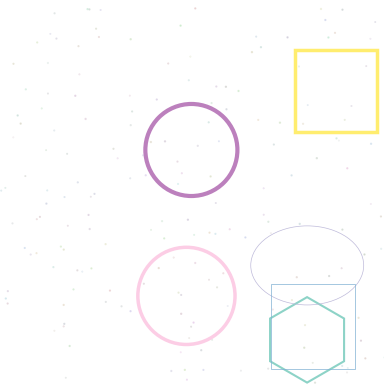[{"shape": "hexagon", "thickness": 1.5, "radius": 0.55, "center": [0.798, 0.117]}, {"shape": "oval", "thickness": 0.5, "radius": 0.73, "center": [0.798, 0.311]}, {"shape": "square", "thickness": 0.5, "radius": 0.55, "center": [0.814, 0.152]}, {"shape": "circle", "thickness": 2.5, "radius": 0.63, "center": [0.484, 0.231]}, {"shape": "circle", "thickness": 3, "radius": 0.6, "center": [0.497, 0.61]}, {"shape": "square", "thickness": 2.5, "radius": 0.53, "center": [0.873, 0.763]}]